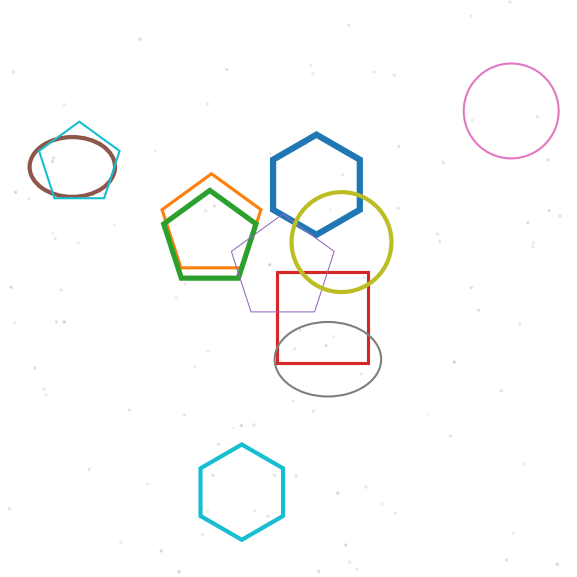[{"shape": "hexagon", "thickness": 3, "radius": 0.43, "center": [0.548, 0.679]}, {"shape": "pentagon", "thickness": 1.5, "radius": 0.45, "center": [0.366, 0.608]}, {"shape": "pentagon", "thickness": 2.5, "radius": 0.42, "center": [0.363, 0.585]}, {"shape": "square", "thickness": 1.5, "radius": 0.4, "center": [0.559, 0.45]}, {"shape": "pentagon", "thickness": 0.5, "radius": 0.47, "center": [0.49, 0.535]}, {"shape": "oval", "thickness": 2, "radius": 0.37, "center": [0.125, 0.71]}, {"shape": "circle", "thickness": 1, "radius": 0.41, "center": [0.885, 0.807]}, {"shape": "oval", "thickness": 1, "radius": 0.46, "center": [0.568, 0.377]}, {"shape": "circle", "thickness": 2, "radius": 0.43, "center": [0.591, 0.58]}, {"shape": "pentagon", "thickness": 1, "radius": 0.37, "center": [0.137, 0.715]}, {"shape": "hexagon", "thickness": 2, "radius": 0.41, "center": [0.419, 0.147]}]